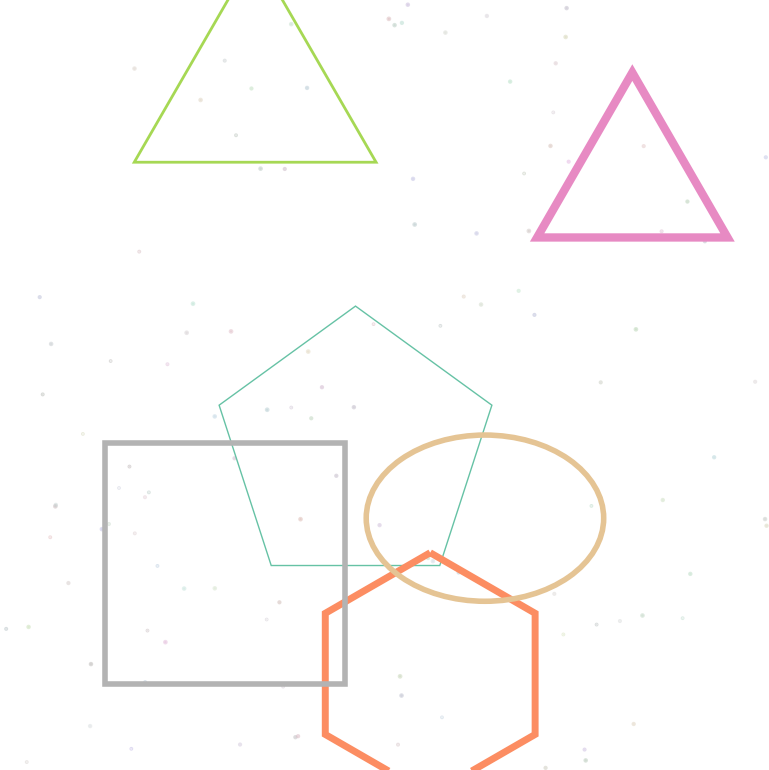[{"shape": "pentagon", "thickness": 0.5, "radius": 0.93, "center": [0.462, 0.416]}, {"shape": "hexagon", "thickness": 2.5, "radius": 0.79, "center": [0.559, 0.125]}, {"shape": "triangle", "thickness": 3, "radius": 0.71, "center": [0.821, 0.763]}, {"shape": "triangle", "thickness": 1, "radius": 0.91, "center": [0.331, 0.88]}, {"shape": "oval", "thickness": 2, "radius": 0.77, "center": [0.63, 0.327]}, {"shape": "square", "thickness": 2, "radius": 0.78, "center": [0.292, 0.268]}]